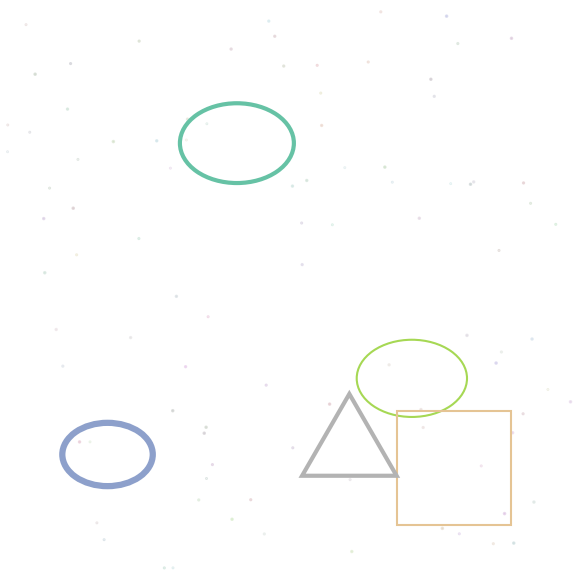[{"shape": "oval", "thickness": 2, "radius": 0.49, "center": [0.41, 0.751]}, {"shape": "oval", "thickness": 3, "radius": 0.39, "center": [0.186, 0.212]}, {"shape": "oval", "thickness": 1, "radius": 0.48, "center": [0.713, 0.344]}, {"shape": "square", "thickness": 1, "radius": 0.5, "center": [0.786, 0.188]}, {"shape": "triangle", "thickness": 2, "radius": 0.47, "center": [0.605, 0.223]}]